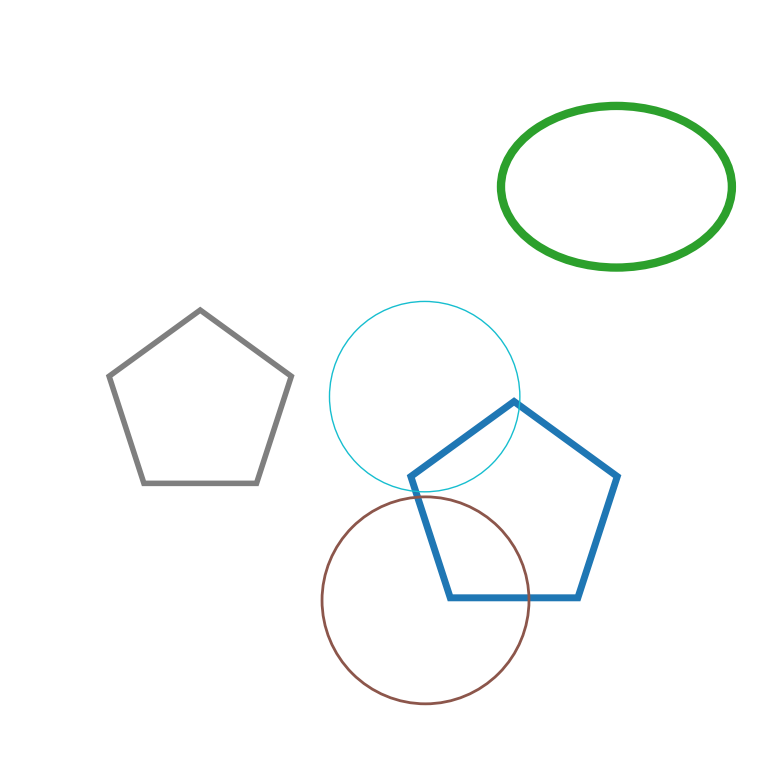[{"shape": "pentagon", "thickness": 2.5, "radius": 0.7, "center": [0.668, 0.338]}, {"shape": "oval", "thickness": 3, "radius": 0.75, "center": [0.801, 0.757]}, {"shape": "circle", "thickness": 1, "radius": 0.67, "center": [0.553, 0.22]}, {"shape": "pentagon", "thickness": 2, "radius": 0.62, "center": [0.26, 0.473]}, {"shape": "circle", "thickness": 0.5, "radius": 0.62, "center": [0.552, 0.485]}]